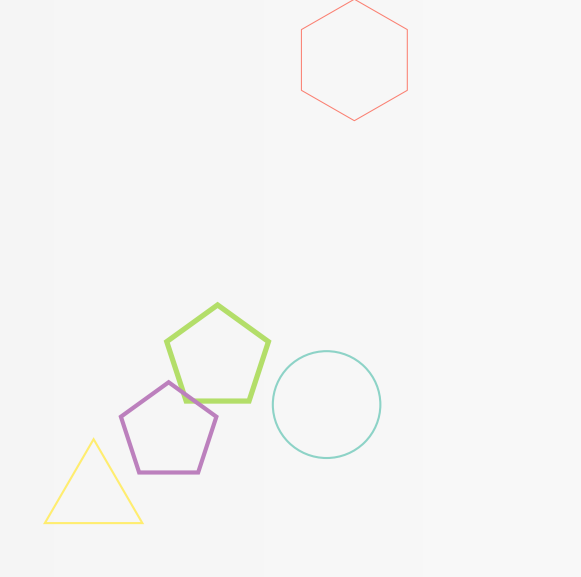[{"shape": "circle", "thickness": 1, "radius": 0.46, "center": [0.562, 0.299]}, {"shape": "hexagon", "thickness": 0.5, "radius": 0.53, "center": [0.61, 0.895]}, {"shape": "pentagon", "thickness": 2.5, "radius": 0.46, "center": [0.374, 0.379]}, {"shape": "pentagon", "thickness": 2, "radius": 0.43, "center": [0.29, 0.251]}, {"shape": "triangle", "thickness": 1, "radius": 0.48, "center": [0.161, 0.142]}]